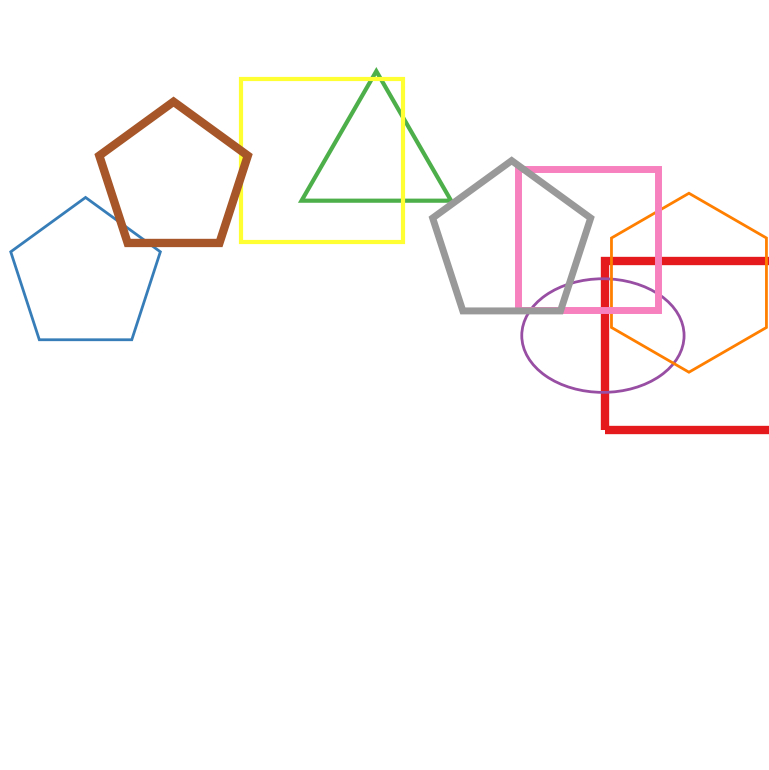[{"shape": "square", "thickness": 3, "radius": 0.55, "center": [0.895, 0.551]}, {"shape": "pentagon", "thickness": 1, "radius": 0.51, "center": [0.111, 0.641]}, {"shape": "triangle", "thickness": 1.5, "radius": 0.56, "center": [0.489, 0.795]}, {"shape": "oval", "thickness": 1, "radius": 0.53, "center": [0.783, 0.564]}, {"shape": "hexagon", "thickness": 1, "radius": 0.58, "center": [0.895, 0.633]}, {"shape": "square", "thickness": 1.5, "radius": 0.53, "center": [0.418, 0.792]}, {"shape": "pentagon", "thickness": 3, "radius": 0.51, "center": [0.225, 0.767]}, {"shape": "square", "thickness": 2.5, "radius": 0.46, "center": [0.764, 0.689]}, {"shape": "pentagon", "thickness": 2.5, "radius": 0.54, "center": [0.665, 0.684]}]